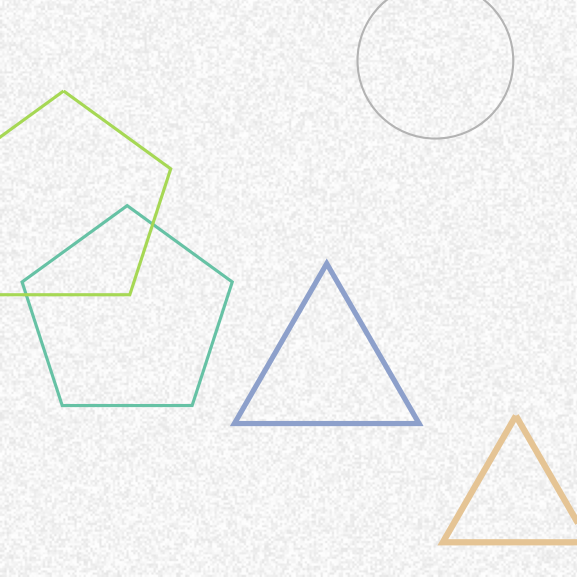[{"shape": "pentagon", "thickness": 1.5, "radius": 0.96, "center": [0.22, 0.452]}, {"shape": "triangle", "thickness": 2.5, "radius": 0.92, "center": [0.566, 0.358]}, {"shape": "pentagon", "thickness": 1.5, "radius": 0.98, "center": [0.11, 0.647]}, {"shape": "triangle", "thickness": 3, "radius": 0.73, "center": [0.893, 0.133]}, {"shape": "circle", "thickness": 1, "radius": 0.67, "center": [0.754, 0.894]}]